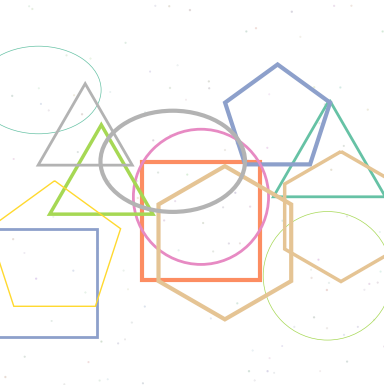[{"shape": "triangle", "thickness": 2, "radius": 0.84, "center": [0.856, 0.573]}, {"shape": "oval", "thickness": 0.5, "radius": 0.81, "center": [0.1, 0.766]}, {"shape": "square", "thickness": 3, "radius": 0.76, "center": [0.522, 0.426]}, {"shape": "square", "thickness": 2, "radius": 0.7, "center": [0.112, 0.265]}, {"shape": "pentagon", "thickness": 3, "radius": 0.72, "center": [0.721, 0.689]}, {"shape": "circle", "thickness": 2, "radius": 0.88, "center": [0.522, 0.489]}, {"shape": "circle", "thickness": 0.5, "radius": 0.83, "center": [0.851, 0.284]}, {"shape": "triangle", "thickness": 2.5, "radius": 0.77, "center": [0.263, 0.521]}, {"shape": "pentagon", "thickness": 1, "radius": 0.9, "center": [0.142, 0.35]}, {"shape": "hexagon", "thickness": 2.5, "radius": 0.84, "center": [0.886, 0.438]}, {"shape": "hexagon", "thickness": 3, "radius": 0.99, "center": [0.584, 0.37]}, {"shape": "oval", "thickness": 3, "radius": 0.94, "center": [0.449, 0.581]}, {"shape": "triangle", "thickness": 2, "radius": 0.71, "center": [0.221, 0.642]}]